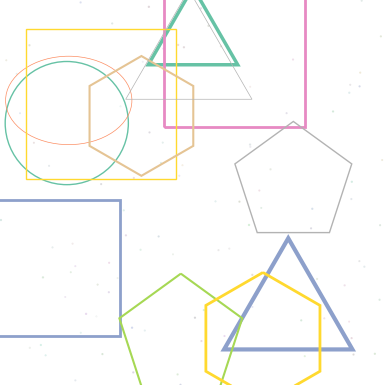[{"shape": "triangle", "thickness": 2.5, "radius": 0.67, "center": [0.501, 0.899]}, {"shape": "circle", "thickness": 1, "radius": 0.8, "center": [0.173, 0.68]}, {"shape": "oval", "thickness": 0.5, "radius": 0.82, "center": [0.179, 0.739]}, {"shape": "triangle", "thickness": 3, "radius": 0.96, "center": [0.749, 0.189]}, {"shape": "square", "thickness": 2, "radius": 0.88, "center": [0.135, 0.304]}, {"shape": "square", "thickness": 2, "radius": 0.92, "center": [0.61, 0.854]}, {"shape": "pentagon", "thickness": 1.5, "radius": 0.84, "center": [0.47, 0.121]}, {"shape": "hexagon", "thickness": 2, "radius": 0.86, "center": [0.683, 0.121]}, {"shape": "square", "thickness": 1, "radius": 0.97, "center": [0.262, 0.73]}, {"shape": "hexagon", "thickness": 1.5, "radius": 0.78, "center": [0.367, 0.699]}, {"shape": "triangle", "thickness": 0.5, "radius": 0.95, "center": [0.491, 0.837]}, {"shape": "pentagon", "thickness": 1, "radius": 0.8, "center": [0.762, 0.525]}]